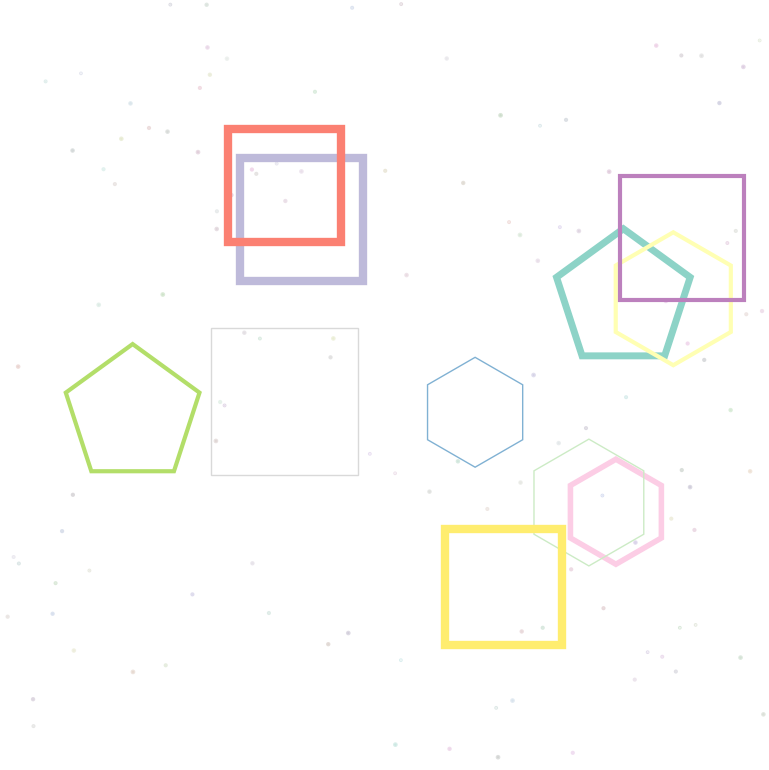[{"shape": "pentagon", "thickness": 2.5, "radius": 0.46, "center": [0.81, 0.612]}, {"shape": "hexagon", "thickness": 1.5, "radius": 0.43, "center": [0.874, 0.612]}, {"shape": "square", "thickness": 3, "radius": 0.4, "center": [0.392, 0.714]}, {"shape": "square", "thickness": 3, "radius": 0.37, "center": [0.369, 0.759]}, {"shape": "hexagon", "thickness": 0.5, "radius": 0.36, "center": [0.617, 0.465]}, {"shape": "pentagon", "thickness": 1.5, "radius": 0.46, "center": [0.172, 0.462]}, {"shape": "hexagon", "thickness": 2, "radius": 0.34, "center": [0.8, 0.335]}, {"shape": "square", "thickness": 0.5, "radius": 0.48, "center": [0.369, 0.478]}, {"shape": "square", "thickness": 1.5, "radius": 0.4, "center": [0.886, 0.691]}, {"shape": "hexagon", "thickness": 0.5, "radius": 0.41, "center": [0.765, 0.347]}, {"shape": "square", "thickness": 3, "radius": 0.38, "center": [0.654, 0.237]}]